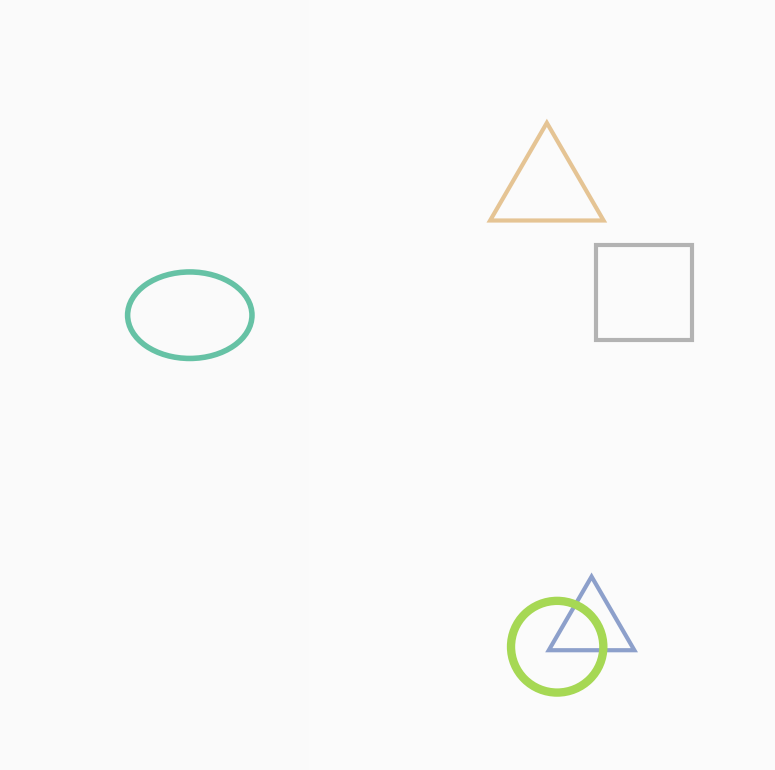[{"shape": "oval", "thickness": 2, "radius": 0.4, "center": [0.245, 0.591]}, {"shape": "triangle", "thickness": 1.5, "radius": 0.32, "center": [0.763, 0.187]}, {"shape": "circle", "thickness": 3, "radius": 0.3, "center": [0.719, 0.16]}, {"shape": "triangle", "thickness": 1.5, "radius": 0.42, "center": [0.706, 0.756]}, {"shape": "square", "thickness": 1.5, "radius": 0.31, "center": [0.831, 0.62]}]